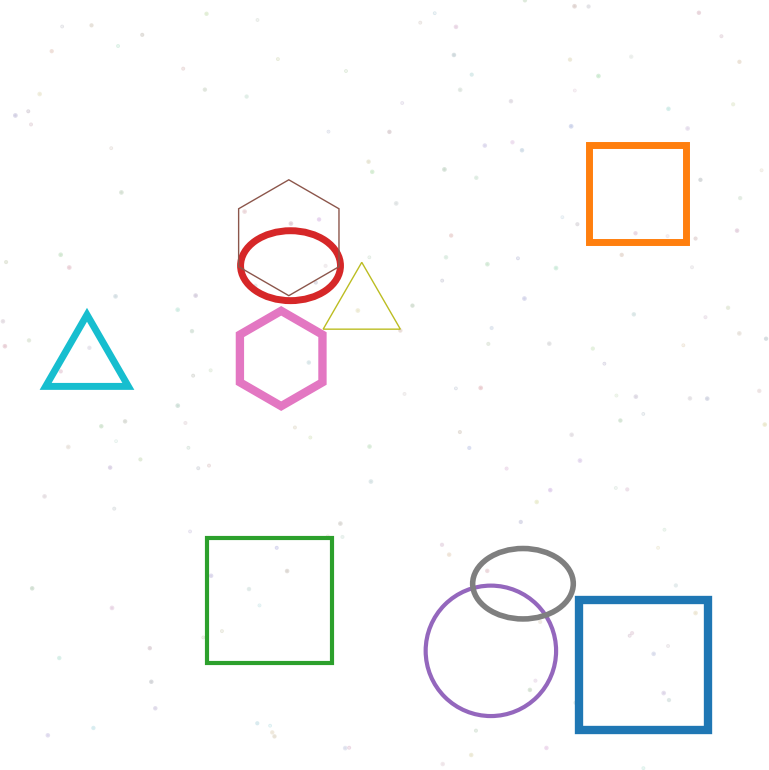[{"shape": "square", "thickness": 3, "radius": 0.42, "center": [0.836, 0.136]}, {"shape": "square", "thickness": 2.5, "radius": 0.31, "center": [0.828, 0.749]}, {"shape": "square", "thickness": 1.5, "radius": 0.41, "center": [0.35, 0.22]}, {"shape": "oval", "thickness": 2.5, "radius": 0.32, "center": [0.377, 0.655]}, {"shape": "circle", "thickness": 1.5, "radius": 0.42, "center": [0.638, 0.155]}, {"shape": "hexagon", "thickness": 0.5, "radius": 0.38, "center": [0.375, 0.691]}, {"shape": "hexagon", "thickness": 3, "radius": 0.31, "center": [0.365, 0.534]}, {"shape": "oval", "thickness": 2, "radius": 0.33, "center": [0.679, 0.242]}, {"shape": "triangle", "thickness": 0.5, "radius": 0.29, "center": [0.47, 0.601]}, {"shape": "triangle", "thickness": 2.5, "radius": 0.31, "center": [0.113, 0.529]}]